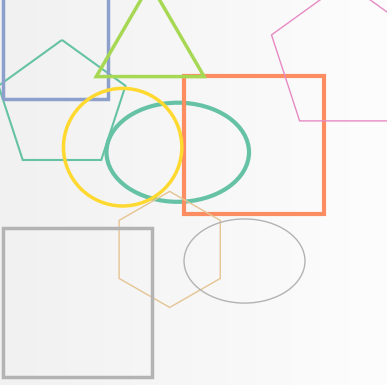[{"shape": "pentagon", "thickness": 1.5, "radius": 0.86, "center": [0.16, 0.724]}, {"shape": "oval", "thickness": 3, "radius": 0.92, "center": [0.459, 0.605]}, {"shape": "square", "thickness": 3, "radius": 0.9, "center": [0.655, 0.623]}, {"shape": "square", "thickness": 2.5, "radius": 0.68, "center": [0.144, 0.879]}, {"shape": "pentagon", "thickness": 1, "radius": 1.0, "center": [0.891, 0.848]}, {"shape": "triangle", "thickness": 2.5, "radius": 0.8, "center": [0.388, 0.881]}, {"shape": "circle", "thickness": 2.5, "radius": 0.76, "center": [0.317, 0.618]}, {"shape": "hexagon", "thickness": 1, "radius": 0.75, "center": [0.438, 0.352]}, {"shape": "oval", "thickness": 1, "radius": 0.78, "center": [0.631, 0.322]}, {"shape": "square", "thickness": 2.5, "radius": 0.96, "center": [0.2, 0.214]}]